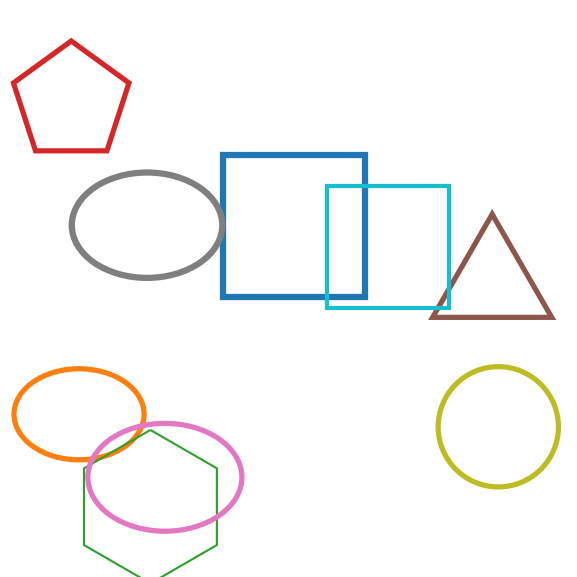[{"shape": "square", "thickness": 3, "radius": 0.61, "center": [0.51, 0.607]}, {"shape": "oval", "thickness": 2.5, "radius": 0.56, "center": [0.137, 0.282]}, {"shape": "hexagon", "thickness": 1, "radius": 0.66, "center": [0.26, 0.122]}, {"shape": "pentagon", "thickness": 2.5, "radius": 0.53, "center": [0.123, 0.823]}, {"shape": "triangle", "thickness": 2.5, "radius": 0.6, "center": [0.852, 0.509]}, {"shape": "oval", "thickness": 2.5, "radius": 0.67, "center": [0.285, 0.173]}, {"shape": "oval", "thickness": 3, "radius": 0.65, "center": [0.255, 0.609]}, {"shape": "circle", "thickness": 2.5, "radius": 0.52, "center": [0.863, 0.26]}, {"shape": "square", "thickness": 2, "radius": 0.53, "center": [0.672, 0.572]}]